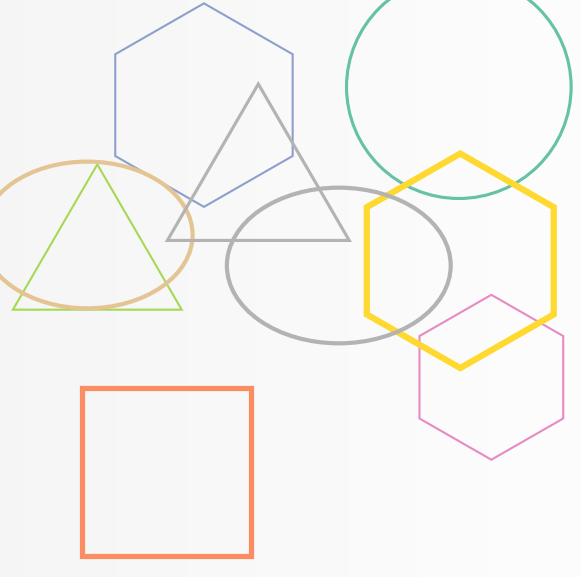[{"shape": "circle", "thickness": 1.5, "radius": 0.97, "center": [0.789, 0.849]}, {"shape": "square", "thickness": 2.5, "radius": 0.73, "center": [0.286, 0.182]}, {"shape": "hexagon", "thickness": 1, "radius": 0.88, "center": [0.351, 0.817]}, {"shape": "hexagon", "thickness": 1, "radius": 0.71, "center": [0.845, 0.346]}, {"shape": "triangle", "thickness": 1, "radius": 0.84, "center": [0.167, 0.547]}, {"shape": "hexagon", "thickness": 3, "radius": 0.93, "center": [0.792, 0.547]}, {"shape": "oval", "thickness": 2, "radius": 0.91, "center": [0.15, 0.592]}, {"shape": "triangle", "thickness": 1.5, "radius": 0.9, "center": [0.444, 0.673]}, {"shape": "oval", "thickness": 2, "radius": 0.96, "center": [0.583, 0.539]}]